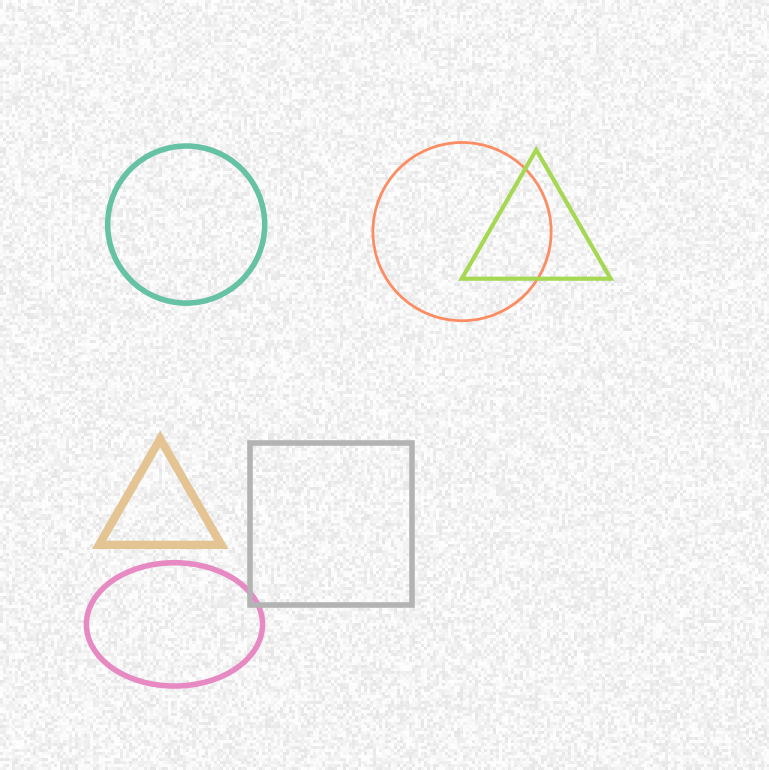[{"shape": "circle", "thickness": 2, "radius": 0.51, "center": [0.242, 0.708]}, {"shape": "circle", "thickness": 1, "radius": 0.58, "center": [0.6, 0.699]}, {"shape": "oval", "thickness": 2, "radius": 0.57, "center": [0.227, 0.189]}, {"shape": "triangle", "thickness": 1.5, "radius": 0.56, "center": [0.696, 0.694]}, {"shape": "triangle", "thickness": 3, "radius": 0.46, "center": [0.208, 0.338]}, {"shape": "square", "thickness": 2, "radius": 0.53, "center": [0.43, 0.319]}]